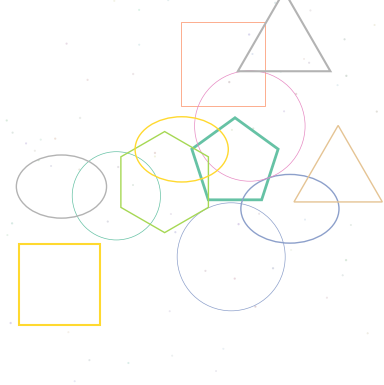[{"shape": "pentagon", "thickness": 2, "radius": 0.59, "center": [0.61, 0.576]}, {"shape": "circle", "thickness": 0.5, "radius": 0.57, "center": [0.302, 0.491]}, {"shape": "square", "thickness": 0.5, "radius": 0.55, "center": [0.579, 0.834]}, {"shape": "oval", "thickness": 1, "radius": 0.64, "center": [0.753, 0.458]}, {"shape": "circle", "thickness": 0.5, "radius": 0.7, "center": [0.6, 0.333]}, {"shape": "circle", "thickness": 0.5, "radius": 0.72, "center": [0.649, 0.673]}, {"shape": "hexagon", "thickness": 1, "radius": 0.66, "center": [0.428, 0.527]}, {"shape": "oval", "thickness": 1, "radius": 0.61, "center": [0.472, 0.612]}, {"shape": "square", "thickness": 1.5, "radius": 0.52, "center": [0.155, 0.261]}, {"shape": "triangle", "thickness": 1, "radius": 0.66, "center": [0.878, 0.542]}, {"shape": "triangle", "thickness": 1.5, "radius": 0.69, "center": [0.738, 0.884]}, {"shape": "oval", "thickness": 1, "radius": 0.59, "center": [0.16, 0.515]}]